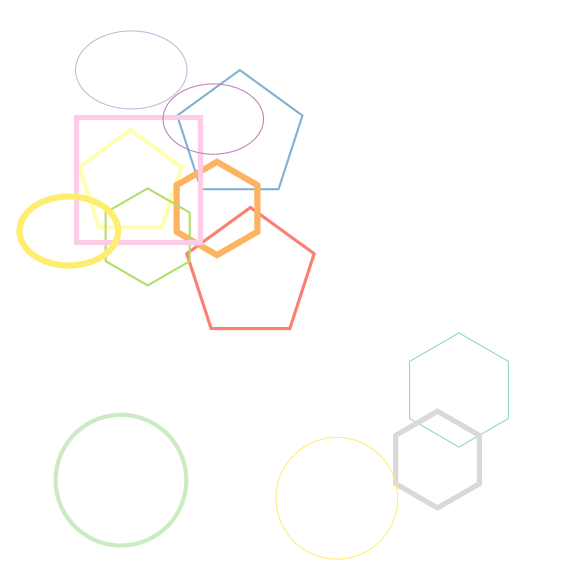[{"shape": "hexagon", "thickness": 0.5, "radius": 0.49, "center": [0.795, 0.324]}, {"shape": "pentagon", "thickness": 2, "radius": 0.47, "center": [0.226, 0.681]}, {"shape": "oval", "thickness": 0.5, "radius": 0.48, "center": [0.227, 0.878]}, {"shape": "pentagon", "thickness": 1.5, "radius": 0.58, "center": [0.434, 0.524]}, {"shape": "pentagon", "thickness": 1, "radius": 0.57, "center": [0.415, 0.764]}, {"shape": "hexagon", "thickness": 3, "radius": 0.4, "center": [0.376, 0.638]}, {"shape": "hexagon", "thickness": 1, "radius": 0.42, "center": [0.256, 0.589]}, {"shape": "square", "thickness": 2.5, "radius": 0.54, "center": [0.239, 0.688]}, {"shape": "hexagon", "thickness": 2.5, "radius": 0.42, "center": [0.758, 0.203]}, {"shape": "oval", "thickness": 0.5, "radius": 0.44, "center": [0.369, 0.793]}, {"shape": "circle", "thickness": 2, "radius": 0.57, "center": [0.209, 0.168]}, {"shape": "oval", "thickness": 3, "radius": 0.43, "center": [0.119, 0.599]}, {"shape": "circle", "thickness": 0.5, "radius": 0.53, "center": [0.583, 0.136]}]